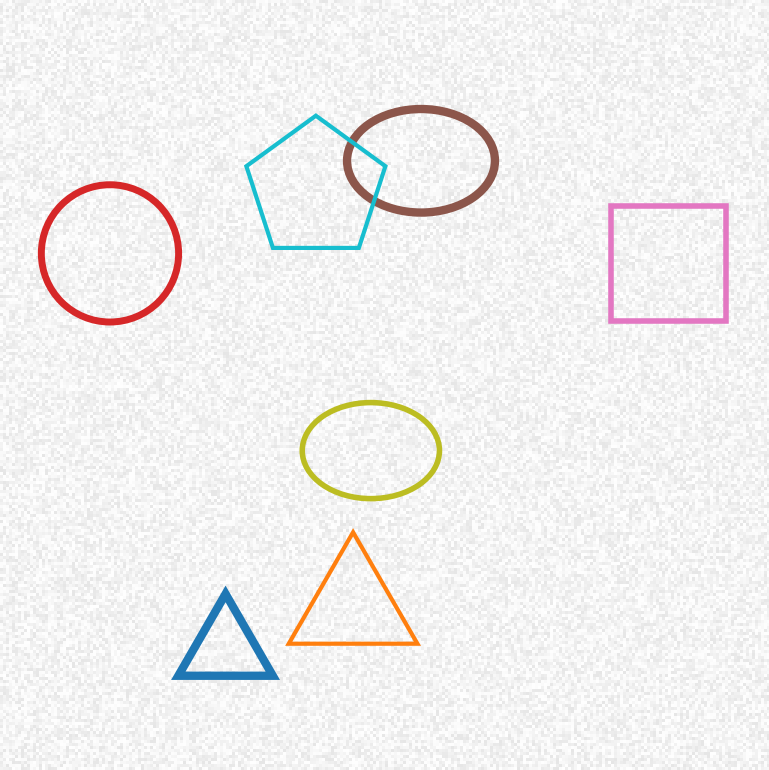[{"shape": "triangle", "thickness": 3, "radius": 0.35, "center": [0.293, 0.158]}, {"shape": "triangle", "thickness": 1.5, "radius": 0.48, "center": [0.459, 0.212]}, {"shape": "circle", "thickness": 2.5, "radius": 0.45, "center": [0.143, 0.671]}, {"shape": "oval", "thickness": 3, "radius": 0.48, "center": [0.547, 0.791]}, {"shape": "square", "thickness": 2, "radius": 0.37, "center": [0.868, 0.658]}, {"shape": "oval", "thickness": 2, "radius": 0.45, "center": [0.482, 0.415]}, {"shape": "pentagon", "thickness": 1.5, "radius": 0.47, "center": [0.41, 0.755]}]